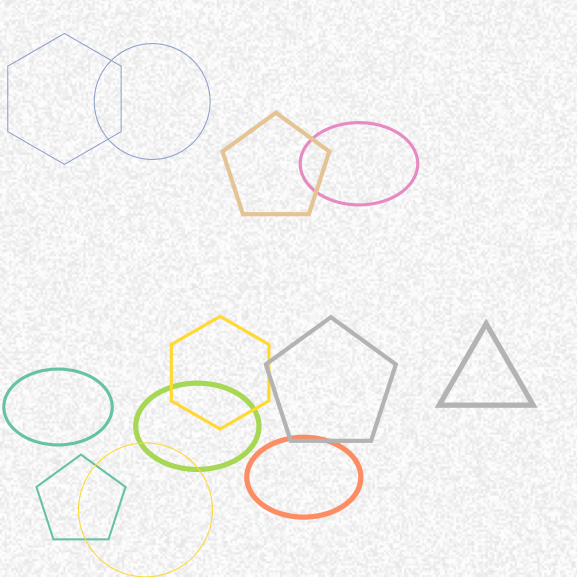[{"shape": "oval", "thickness": 1.5, "radius": 0.47, "center": [0.1, 0.294]}, {"shape": "pentagon", "thickness": 1, "radius": 0.41, "center": [0.14, 0.131]}, {"shape": "oval", "thickness": 2.5, "radius": 0.49, "center": [0.526, 0.173]}, {"shape": "hexagon", "thickness": 0.5, "radius": 0.57, "center": [0.112, 0.828]}, {"shape": "circle", "thickness": 0.5, "radius": 0.5, "center": [0.264, 0.823]}, {"shape": "oval", "thickness": 1.5, "radius": 0.51, "center": [0.622, 0.716]}, {"shape": "oval", "thickness": 2.5, "radius": 0.53, "center": [0.342, 0.261]}, {"shape": "circle", "thickness": 0.5, "radius": 0.58, "center": [0.252, 0.116]}, {"shape": "hexagon", "thickness": 1.5, "radius": 0.49, "center": [0.381, 0.354]}, {"shape": "pentagon", "thickness": 2, "radius": 0.49, "center": [0.478, 0.707]}, {"shape": "pentagon", "thickness": 2, "radius": 0.59, "center": [0.573, 0.332]}, {"shape": "triangle", "thickness": 2.5, "radius": 0.47, "center": [0.842, 0.345]}]